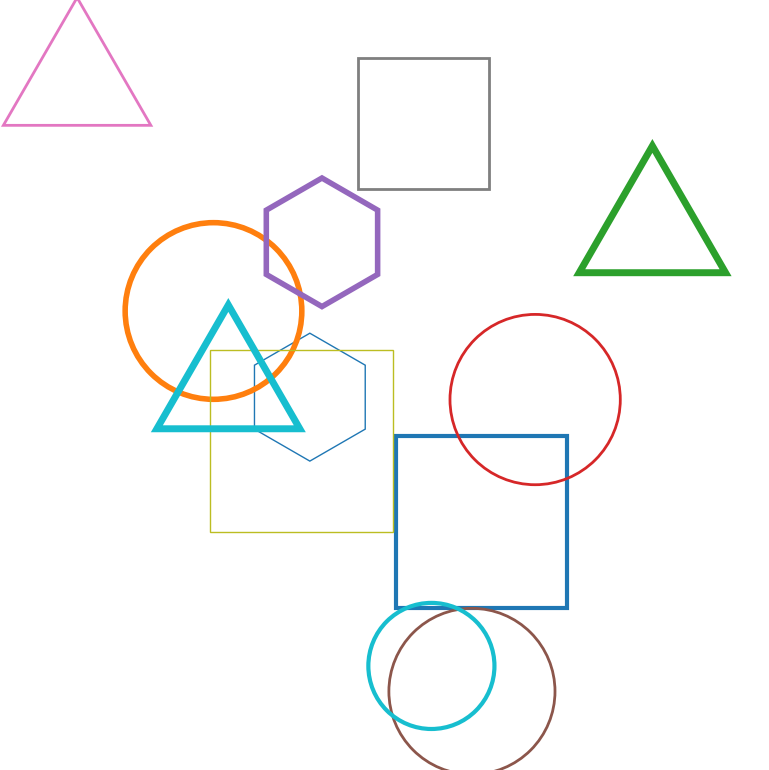[{"shape": "hexagon", "thickness": 0.5, "radius": 0.42, "center": [0.402, 0.484]}, {"shape": "square", "thickness": 1.5, "radius": 0.56, "center": [0.626, 0.322]}, {"shape": "circle", "thickness": 2, "radius": 0.57, "center": [0.277, 0.596]}, {"shape": "triangle", "thickness": 2.5, "radius": 0.55, "center": [0.847, 0.701]}, {"shape": "circle", "thickness": 1, "radius": 0.55, "center": [0.695, 0.481]}, {"shape": "hexagon", "thickness": 2, "radius": 0.42, "center": [0.418, 0.685]}, {"shape": "circle", "thickness": 1, "radius": 0.54, "center": [0.613, 0.102]}, {"shape": "triangle", "thickness": 1, "radius": 0.55, "center": [0.1, 0.893]}, {"shape": "square", "thickness": 1, "radius": 0.43, "center": [0.55, 0.84]}, {"shape": "square", "thickness": 0.5, "radius": 0.59, "center": [0.392, 0.427]}, {"shape": "triangle", "thickness": 2.5, "radius": 0.54, "center": [0.297, 0.497]}, {"shape": "circle", "thickness": 1.5, "radius": 0.41, "center": [0.56, 0.135]}]